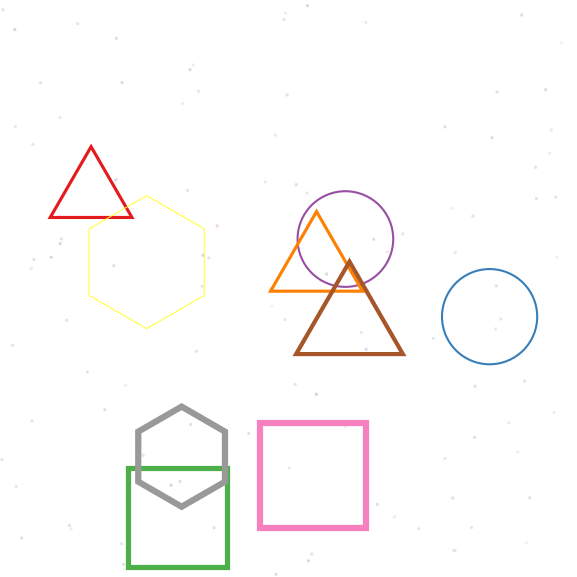[{"shape": "triangle", "thickness": 1.5, "radius": 0.41, "center": [0.158, 0.663]}, {"shape": "circle", "thickness": 1, "radius": 0.41, "center": [0.848, 0.451]}, {"shape": "square", "thickness": 2.5, "radius": 0.43, "center": [0.307, 0.103]}, {"shape": "circle", "thickness": 1, "radius": 0.41, "center": [0.598, 0.585]}, {"shape": "triangle", "thickness": 1.5, "radius": 0.46, "center": [0.548, 0.541]}, {"shape": "hexagon", "thickness": 0.5, "radius": 0.58, "center": [0.254, 0.545]}, {"shape": "triangle", "thickness": 2, "radius": 0.53, "center": [0.605, 0.439]}, {"shape": "square", "thickness": 3, "radius": 0.46, "center": [0.542, 0.176]}, {"shape": "hexagon", "thickness": 3, "radius": 0.43, "center": [0.314, 0.208]}]